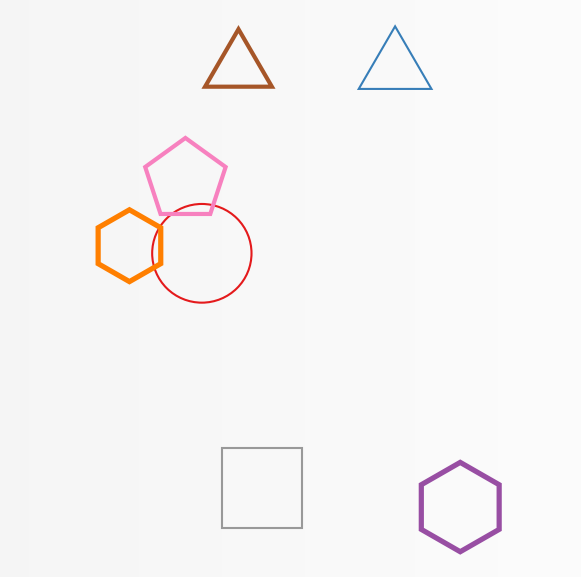[{"shape": "circle", "thickness": 1, "radius": 0.43, "center": [0.347, 0.561]}, {"shape": "triangle", "thickness": 1, "radius": 0.36, "center": [0.68, 0.881]}, {"shape": "hexagon", "thickness": 2.5, "radius": 0.39, "center": [0.792, 0.121]}, {"shape": "hexagon", "thickness": 2.5, "radius": 0.31, "center": [0.223, 0.574]}, {"shape": "triangle", "thickness": 2, "radius": 0.33, "center": [0.41, 0.882]}, {"shape": "pentagon", "thickness": 2, "radius": 0.36, "center": [0.319, 0.687]}, {"shape": "square", "thickness": 1, "radius": 0.35, "center": [0.451, 0.154]}]